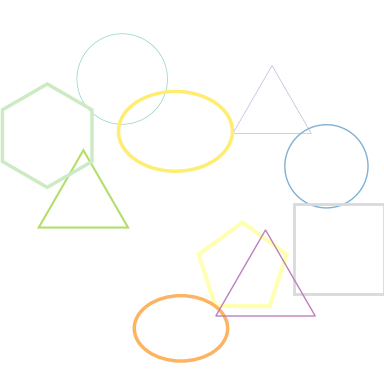[{"shape": "circle", "thickness": 0.5, "radius": 0.59, "center": [0.317, 0.795]}, {"shape": "pentagon", "thickness": 3, "radius": 0.6, "center": [0.63, 0.302]}, {"shape": "triangle", "thickness": 0.5, "radius": 0.59, "center": [0.707, 0.712]}, {"shape": "circle", "thickness": 1, "radius": 0.54, "center": [0.848, 0.568]}, {"shape": "oval", "thickness": 2.5, "radius": 0.61, "center": [0.47, 0.147]}, {"shape": "triangle", "thickness": 1.5, "radius": 0.67, "center": [0.217, 0.476]}, {"shape": "square", "thickness": 2, "radius": 0.58, "center": [0.88, 0.353]}, {"shape": "triangle", "thickness": 1, "radius": 0.75, "center": [0.69, 0.254]}, {"shape": "hexagon", "thickness": 2.5, "radius": 0.67, "center": [0.123, 0.648]}, {"shape": "oval", "thickness": 2.5, "radius": 0.74, "center": [0.456, 0.659]}]